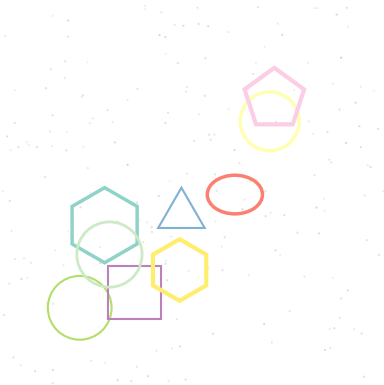[{"shape": "hexagon", "thickness": 2.5, "radius": 0.49, "center": [0.272, 0.415]}, {"shape": "circle", "thickness": 2.5, "radius": 0.38, "center": [0.7, 0.685]}, {"shape": "oval", "thickness": 2.5, "radius": 0.36, "center": [0.61, 0.495]}, {"shape": "triangle", "thickness": 1.5, "radius": 0.35, "center": [0.471, 0.443]}, {"shape": "circle", "thickness": 1.5, "radius": 0.41, "center": [0.207, 0.201]}, {"shape": "pentagon", "thickness": 3, "radius": 0.41, "center": [0.713, 0.743]}, {"shape": "square", "thickness": 1.5, "radius": 0.35, "center": [0.349, 0.241]}, {"shape": "circle", "thickness": 2, "radius": 0.42, "center": [0.284, 0.339]}, {"shape": "hexagon", "thickness": 3, "radius": 0.4, "center": [0.467, 0.299]}]